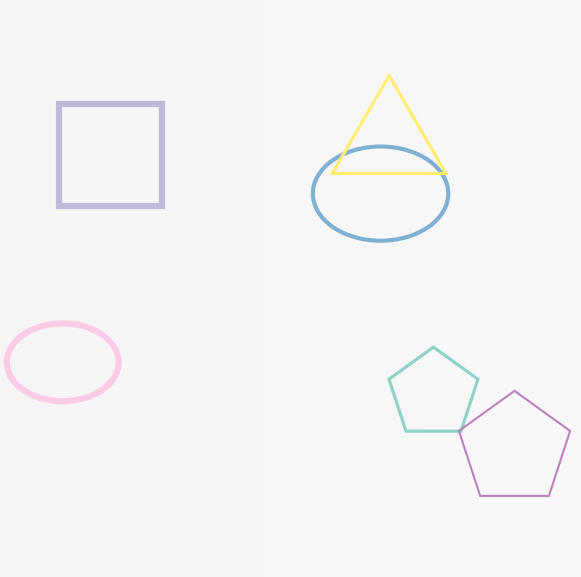[{"shape": "pentagon", "thickness": 1.5, "radius": 0.4, "center": [0.746, 0.318]}, {"shape": "square", "thickness": 3, "radius": 0.44, "center": [0.19, 0.731]}, {"shape": "oval", "thickness": 2, "radius": 0.58, "center": [0.655, 0.664]}, {"shape": "oval", "thickness": 3, "radius": 0.48, "center": [0.108, 0.372]}, {"shape": "pentagon", "thickness": 1, "radius": 0.5, "center": [0.885, 0.222]}, {"shape": "triangle", "thickness": 1.5, "radius": 0.56, "center": [0.669, 0.755]}]